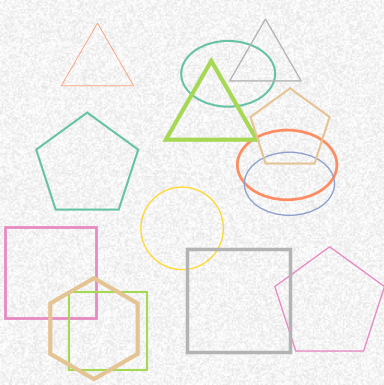[{"shape": "pentagon", "thickness": 1.5, "radius": 0.7, "center": [0.226, 0.568]}, {"shape": "oval", "thickness": 1.5, "radius": 0.61, "center": [0.593, 0.808]}, {"shape": "oval", "thickness": 2, "radius": 0.65, "center": [0.746, 0.572]}, {"shape": "triangle", "thickness": 0.5, "radius": 0.54, "center": [0.253, 0.831]}, {"shape": "oval", "thickness": 1, "radius": 0.59, "center": [0.752, 0.523]}, {"shape": "pentagon", "thickness": 1, "radius": 0.75, "center": [0.856, 0.209]}, {"shape": "square", "thickness": 2, "radius": 0.59, "center": [0.131, 0.292]}, {"shape": "triangle", "thickness": 3, "radius": 0.68, "center": [0.549, 0.705]}, {"shape": "square", "thickness": 1.5, "radius": 0.5, "center": [0.28, 0.14]}, {"shape": "circle", "thickness": 1, "radius": 0.54, "center": [0.473, 0.407]}, {"shape": "hexagon", "thickness": 3, "radius": 0.66, "center": [0.244, 0.146]}, {"shape": "pentagon", "thickness": 1.5, "radius": 0.54, "center": [0.753, 0.663]}, {"shape": "square", "thickness": 2.5, "radius": 0.67, "center": [0.619, 0.22]}, {"shape": "triangle", "thickness": 1, "radius": 0.54, "center": [0.689, 0.843]}]